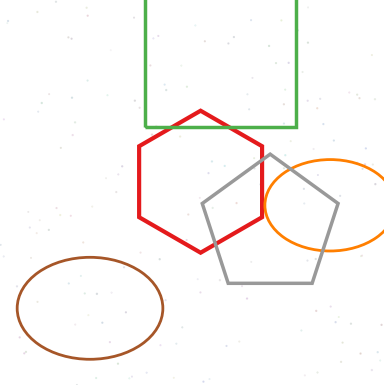[{"shape": "hexagon", "thickness": 3, "radius": 0.92, "center": [0.521, 0.528]}, {"shape": "square", "thickness": 2.5, "radius": 0.98, "center": [0.573, 0.867]}, {"shape": "oval", "thickness": 2, "radius": 0.85, "center": [0.858, 0.467]}, {"shape": "oval", "thickness": 2, "radius": 0.95, "center": [0.234, 0.199]}, {"shape": "pentagon", "thickness": 2.5, "radius": 0.93, "center": [0.702, 0.414]}]